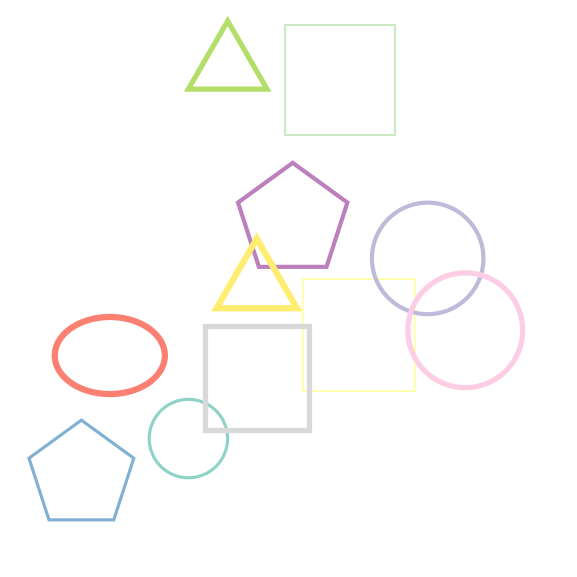[{"shape": "circle", "thickness": 1.5, "radius": 0.34, "center": [0.326, 0.24]}, {"shape": "square", "thickness": 1, "radius": 0.49, "center": [0.621, 0.419]}, {"shape": "circle", "thickness": 2, "radius": 0.48, "center": [0.741, 0.552]}, {"shape": "oval", "thickness": 3, "radius": 0.48, "center": [0.19, 0.384]}, {"shape": "pentagon", "thickness": 1.5, "radius": 0.48, "center": [0.141, 0.176]}, {"shape": "triangle", "thickness": 2.5, "radius": 0.39, "center": [0.394, 0.884]}, {"shape": "circle", "thickness": 2.5, "radius": 0.5, "center": [0.806, 0.427]}, {"shape": "square", "thickness": 2.5, "radius": 0.45, "center": [0.445, 0.345]}, {"shape": "pentagon", "thickness": 2, "radius": 0.5, "center": [0.507, 0.618]}, {"shape": "square", "thickness": 1, "radius": 0.48, "center": [0.589, 0.861]}, {"shape": "triangle", "thickness": 3, "radius": 0.4, "center": [0.445, 0.506]}]